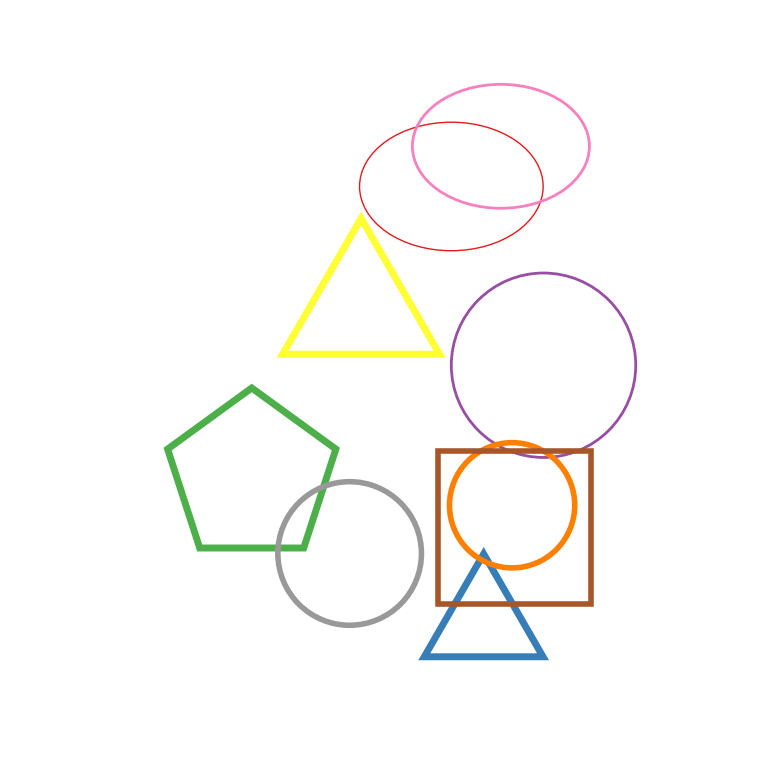[{"shape": "oval", "thickness": 0.5, "radius": 0.6, "center": [0.586, 0.758]}, {"shape": "triangle", "thickness": 2.5, "radius": 0.45, "center": [0.628, 0.192]}, {"shape": "pentagon", "thickness": 2.5, "radius": 0.57, "center": [0.327, 0.381]}, {"shape": "circle", "thickness": 1, "radius": 0.6, "center": [0.706, 0.526]}, {"shape": "circle", "thickness": 2, "radius": 0.41, "center": [0.665, 0.344]}, {"shape": "triangle", "thickness": 2.5, "radius": 0.59, "center": [0.469, 0.599]}, {"shape": "square", "thickness": 2, "radius": 0.5, "center": [0.669, 0.315]}, {"shape": "oval", "thickness": 1, "radius": 0.57, "center": [0.651, 0.81]}, {"shape": "circle", "thickness": 2, "radius": 0.47, "center": [0.454, 0.281]}]